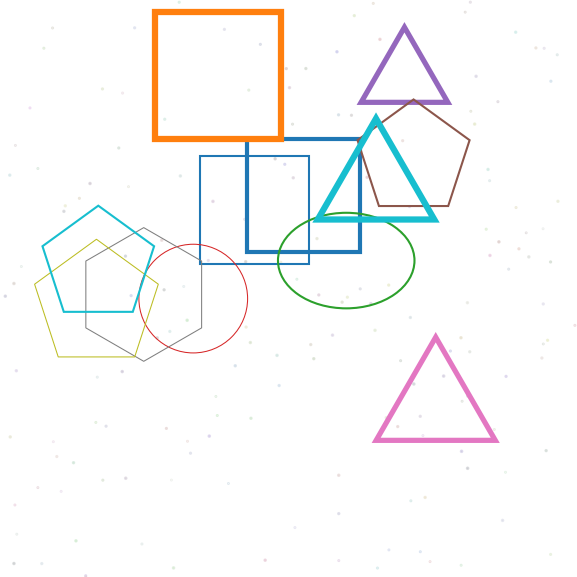[{"shape": "square", "thickness": 2, "radius": 0.49, "center": [0.526, 0.66]}, {"shape": "square", "thickness": 1, "radius": 0.47, "center": [0.441, 0.636]}, {"shape": "square", "thickness": 3, "radius": 0.55, "center": [0.378, 0.868]}, {"shape": "oval", "thickness": 1, "radius": 0.59, "center": [0.6, 0.548]}, {"shape": "circle", "thickness": 0.5, "radius": 0.47, "center": [0.335, 0.482]}, {"shape": "triangle", "thickness": 2.5, "radius": 0.43, "center": [0.7, 0.865]}, {"shape": "pentagon", "thickness": 1, "radius": 0.51, "center": [0.716, 0.725]}, {"shape": "triangle", "thickness": 2.5, "radius": 0.6, "center": [0.754, 0.296]}, {"shape": "hexagon", "thickness": 0.5, "radius": 0.58, "center": [0.249, 0.489]}, {"shape": "pentagon", "thickness": 0.5, "radius": 0.56, "center": [0.167, 0.472]}, {"shape": "pentagon", "thickness": 1, "radius": 0.51, "center": [0.17, 0.541]}, {"shape": "triangle", "thickness": 3, "radius": 0.58, "center": [0.651, 0.677]}]